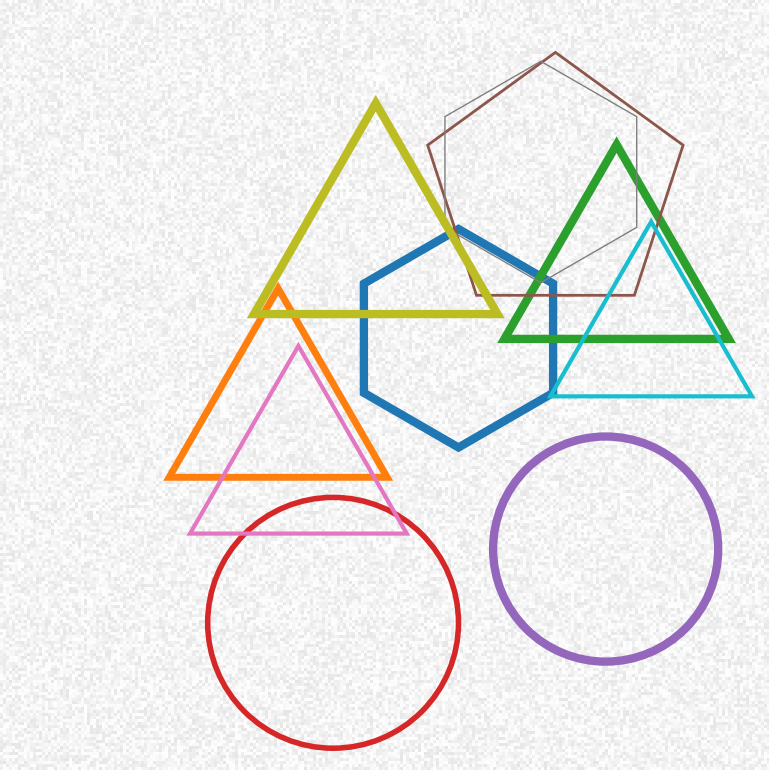[{"shape": "hexagon", "thickness": 3, "radius": 0.71, "center": [0.595, 0.561]}, {"shape": "triangle", "thickness": 2.5, "radius": 0.82, "center": [0.361, 0.462]}, {"shape": "triangle", "thickness": 3, "radius": 0.84, "center": [0.801, 0.644]}, {"shape": "circle", "thickness": 2, "radius": 0.81, "center": [0.433, 0.191]}, {"shape": "circle", "thickness": 3, "radius": 0.73, "center": [0.787, 0.287]}, {"shape": "pentagon", "thickness": 1, "radius": 0.87, "center": [0.721, 0.758]}, {"shape": "triangle", "thickness": 1.5, "radius": 0.81, "center": [0.388, 0.388]}, {"shape": "hexagon", "thickness": 0.5, "radius": 0.72, "center": [0.702, 0.777]}, {"shape": "triangle", "thickness": 3, "radius": 0.91, "center": [0.488, 0.683]}, {"shape": "triangle", "thickness": 1.5, "radius": 0.76, "center": [0.846, 0.561]}]